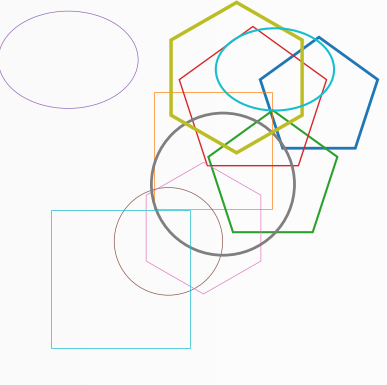[{"shape": "pentagon", "thickness": 2, "radius": 0.8, "center": [0.823, 0.744]}, {"shape": "square", "thickness": 0.5, "radius": 0.76, "center": [0.549, 0.61]}, {"shape": "pentagon", "thickness": 1.5, "radius": 0.87, "center": [0.704, 0.538]}, {"shape": "pentagon", "thickness": 1, "radius": 1.0, "center": [0.653, 0.731]}, {"shape": "oval", "thickness": 0.5, "radius": 0.9, "center": [0.176, 0.845]}, {"shape": "circle", "thickness": 0.5, "radius": 0.7, "center": [0.435, 0.373]}, {"shape": "hexagon", "thickness": 0.5, "radius": 0.85, "center": [0.525, 0.407]}, {"shape": "circle", "thickness": 2, "radius": 0.92, "center": [0.575, 0.522]}, {"shape": "hexagon", "thickness": 2.5, "radius": 0.98, "center": [0.611, 0.798]}, {"shape": "square", "thickness": 0.5, "radius": 0.9, "center": [0.312, 0.275]}, {"shape": "oval", "thickness": 1.5, "radius": 0.76, "center": [0.71, 0.82]}]